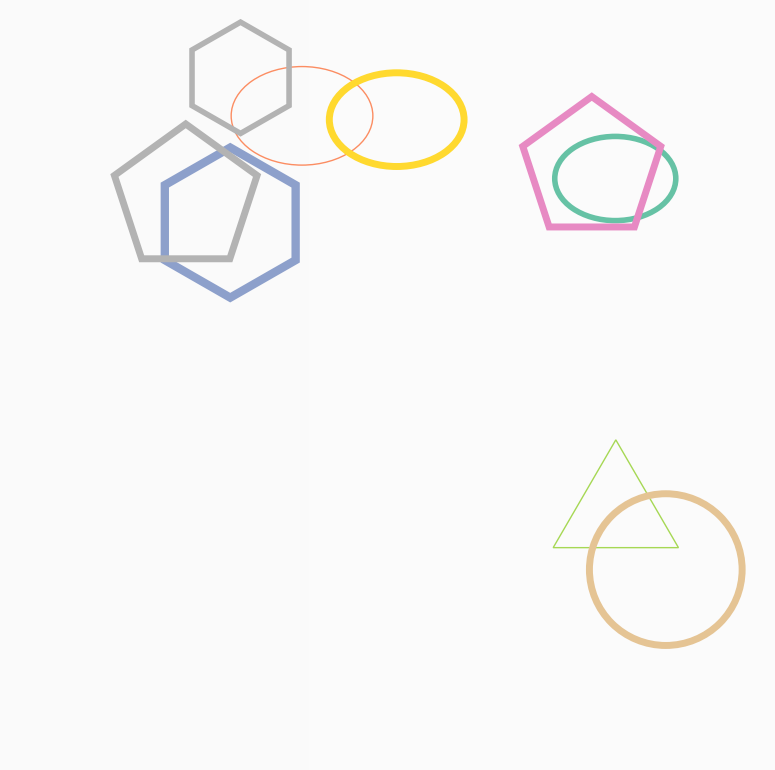[{"shape": "oval", "thickness": 2, "radius": 0.39, "center": [0.794, 0.768]}, {"shape": "oval", "thickness": 0.5, "radius": 0.46, "center": [0.39, 0.85]}, {"shape": "hexagon", "thickness": 3, "radius": 0.49, "center": [0.297, 0.711]}, {"shape": "pentagon", "thickness": 2.5, "radius": 0.47, "center": [0.764, 0.781]}, {"shape": "triangle", "thickness": 0.5, "radius": 0.47, "center": [0.795, 0.335]}, {"shape": "oval", "thickness": 2.5, "radius": 0.43, "center": [0.512, 0.845]}, {"shape": "circle", "thickness": 2.5, "radius": 0.49, "center": [0.859, 0.26]}, {"shape": "pentagon", "thickness": 2.5, "radius": 0.48, "center": [0.24, 0.742]}, {"shape": "hexagon", "thickness": 2, "radius": 0.36, "center": [0.31, 0.899]}]